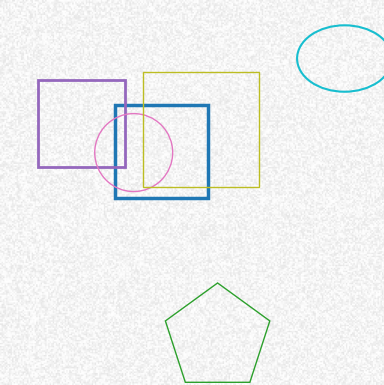[{"shape": "square", "thickness": 2.5, "radius": 0.61, "center": [0.419, 0.606]}, {"shape": "pentagon", "thickness": 1, "radius": 0.71, "center": [0.565, 0.122]}, {"shape": "square", "thickness": 2, "radius": 0.56, "center": [0.213, 0.679]}, {"shape": "circle", "thickness": 1, "radius": 0.51, "center": [0.347, 0.604]}, {"shape": "square", "thickness": 1, "radius": 0.75, "center": [0.522, 0.663]}, {"shape": "oval", "thickness": 1.5, "radius": 0.62, "center": [0.895, 0.848]}]